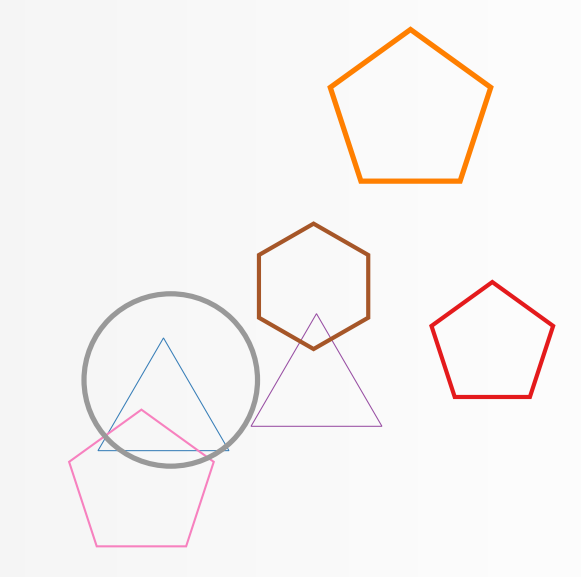[{"shape": "pentagon", "thickness": 2, "radius": 0.55, "center": [0.847, 0.401]}, {"shape": "triangle", "thickness": 0.5, "radius": 0.65, "center": [0.281, 0.284]}, {"shape": "triangle", "thickness": 0.5, "radius": 0.65, "center": [0.544, 0.326]}, {"shape": "pentagon", "thickness": 2.5, "radius": 0.73, "center": [0.706, 0.803]}, {"shape": "hexagon", "thickness": 2, "radius": 0.54, "center": [0.54, 0.503]}, {"shape": "pentagon", "thickness": 1, "radius": 0.65, "center": [0.243, 0.159]}, {"shape": "circle", "thickness": 2.5, "radius": 0.75, "center": [0.294, 0.341]}]